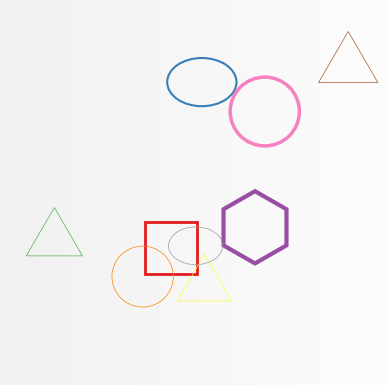[{"shape": "square", "thickness": 2, "radius": 0.34, "center": [0.441, 0.357]}, {"shape": "oval", "thickness": 1.5, "radius": 0.45, "center": [0.521, 0.787]}, {"shape": "triangle", "thickness": 0.5, "radius": 0.42, "center": [0.14, 0.377]}, {"shape": "hexagon", "thickness": 3, "radius": 0.47, "center": [0.658, 0.41]}, {"shape": "circle", "thickness": 0.5, "radius": 0.4, "center": [0.368, 0.282]}, {"shape": "triangle", "thickness": 0.5, "radius": 0.4, "center": [0.528, 0.259]}, {"shape": "triangle", "thickness": 0.5, "radius": 0.44, "center": [0.899, 0.83]}, {"shape": "circle", "thickness": 2.5, "radius": 0.45, "center": [0.683, 0.71]}, {"shape": "oval", "thickness": 0.5, "radius": 0.35, "center": [0.505, 0.362]}]